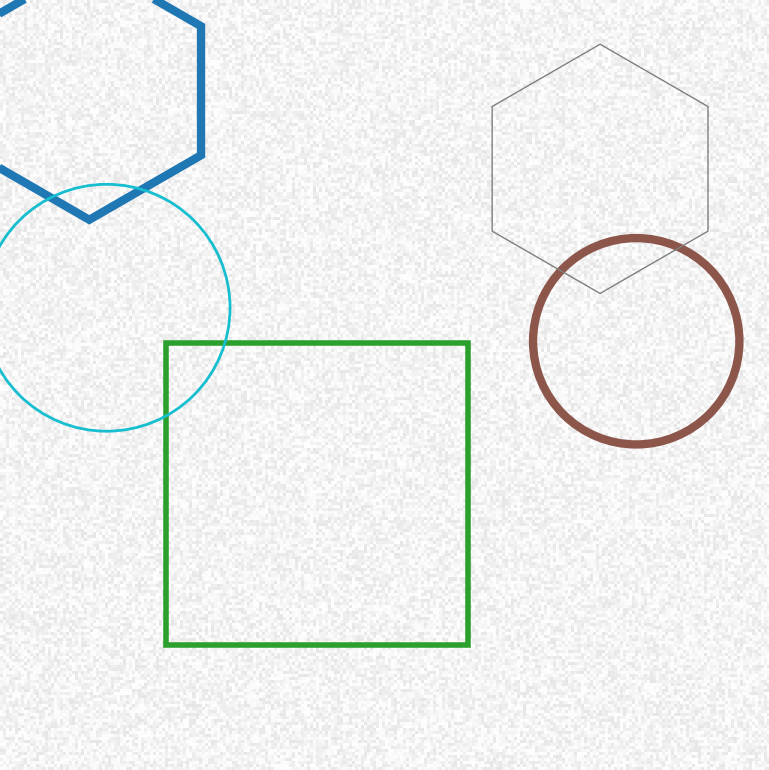[{"shape": "hexagon", "thickness": 3, "radius": 0.84, "center": [0.116, 0.882]}, {"shape": "square", "thickness": 2, "radius": 0.98, "center": [0.412, 0.358]}, {"shape": "circle", "thickness": 3, "radius": 0.67, "center": [0.826, 0.557]}, {"shape": "hexagon", "thickness": 0.5, "radius": 0.81, "center": [0.779, 0.781]}, {"shape": "circle", "thickness": 1, "radius": 0.8, "center": [0.138, 0.6]}]